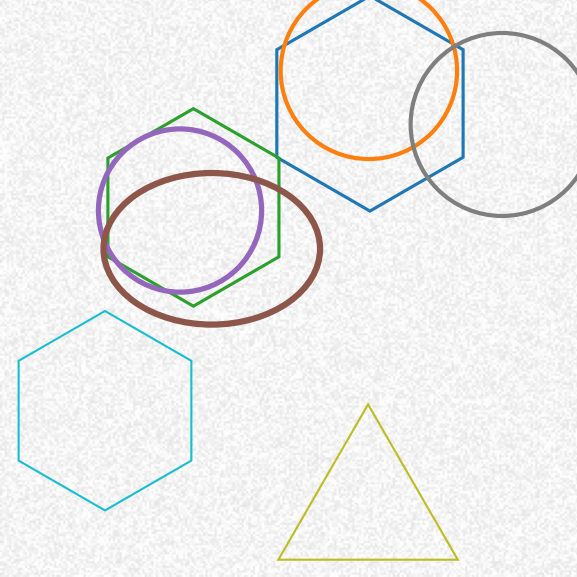[{"shape": "hexagon", "thickness": 1.5, "radius": 0.93, "center": [0.641, 0.82]}, {"shape": "circle", "thickness": 2, "radius": 0.76, "center": [0.639, 0.876]}, {"shape": "hexagon", "thickness": 1.5, "radius": 0.85, "center": [0.335, 0.64]}, {"shape": "circle", "thickness": 2.5, "radius": 0.71, "center": [0.312, 0.635]}, {"shape": "oval", "thickness": 3, "radius": 0.94, "center": [0.367, 0.568]}, {"shape": "circle", "thickness": 2, "radius": 0.79, "center": [0.87, 0.784]}, {"shape": "triangle", "thickness": 1, "radius": 0.9, "center": [0.637, 0.12]}, {"shape": "hexagon", "thickness": 1, "radius": 0.86, "center": [0.182, 0.288]}]